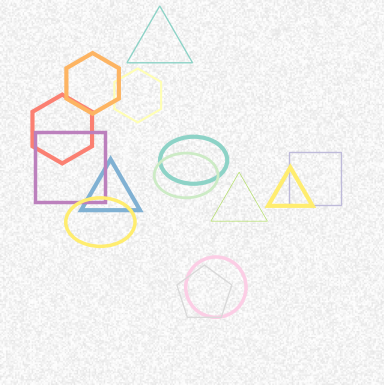[{"shape": "triangle", "thickness": 1, "radius": 0.49, "center": [0.415, 0.886]}, {"shape": "oval", "thickness": 3, "radius": 0.44, "center": [0.503, 0.584]}, {"shape": "hexagon", "thickness": 1.5, "radius": 0.35, "center": [0.358, 0.752]}, {"shape": "square", "thickness": 1, "radius": 0.34, "center": [0.818, 0.537]}, {"shape": "hexagon", "thickness": 3, "radius": 0.45, "center": [0.162, 0.665]}, {"shape": "triangle", "thickness": 3, "radius": 0.44, "center": [0.287, 0.498]}, {"shape": "hexagon", "thickness": 3, "radius": 0.39, "center": [0.241, 0.783]}, {"shape": "triangle", "thickness": 0.5, "radius": 0.42, "center": [0.621, 0.468]}, {"shape": "circle", "thickness": 2.5, "radius": 0.39, "center": [0.561, 0.254]}, {"shape": "pentagon", "thickness": 1, "radius": 0.38, "center": [0.531, 0.237]}, {"shape": "square", "thickness": 2.5, "radius": 0.46, "center": [0.181, 0.566]}, {"shape": "oval", "thickness": 2, "radius": 0.41, "center": [0.483, 0.544]}, {"shape": "oval", "thickness": 2.5, "radius": 0.45, "center": [0.261, 0.423]}, {"shape": "triangle", "thickness": 3, "radius": 0.33, "center": [0.754, 0.499]}]